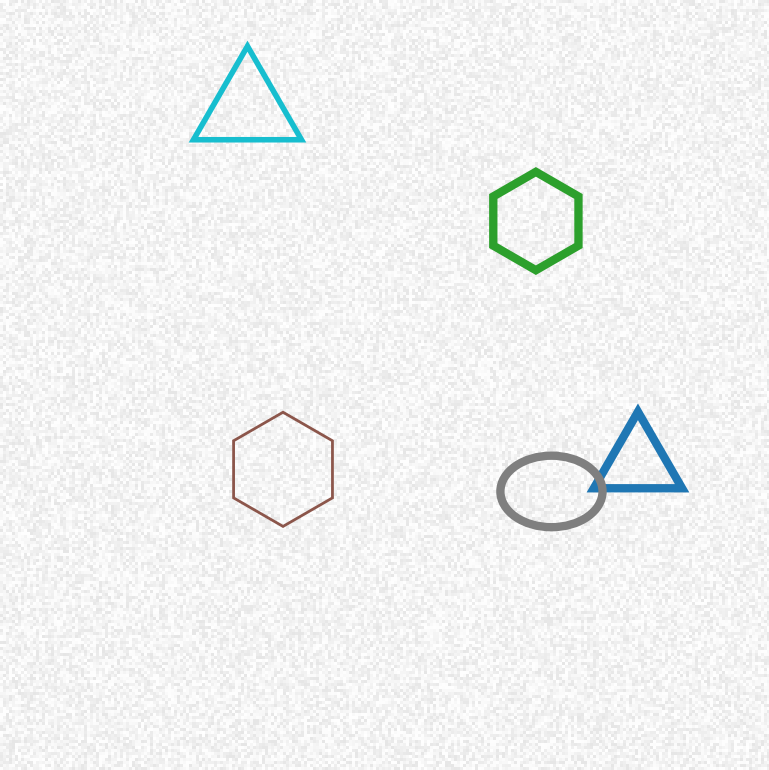[{"shape": "triangle", "thickness": 3, "radius": 0.33, "center": [0.829, 0.399]}, {"shape": "hexagon", "thickness": 3, "radius": 0.32, "center": [0.696, 0.713]}, {"shape": "hexagon", "thickness": 1, "radius": 0.37, "center": [0.368, 0.39]}, {"shape": "oval", "thickness": 3, "radius": 0.33, "center": [0.716, 0.362]}, {"shape": "triangle", "thickness": 2, "radius": 0.4, "center": [0.321, 0.859]}]